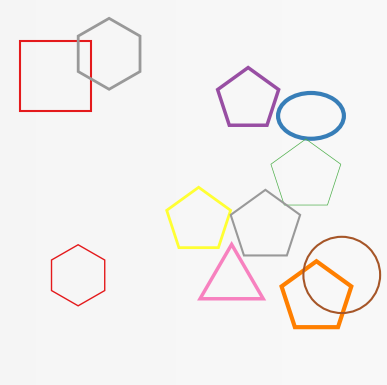[{"shape": "hexagon", "thickness": 1, "radius": 0.4, "center": [0.202, 0.285]}, {"shape": "square", "thickness": 1.5, "radius": 0.46, "center": [0.143, 0.802]}, {"shape": "oval", "thickness": 3, "radius": 0.42, "center": [0.803, 0.699]}, {"shape": "pentagon", "thickness": 0.5, "radius": 0.47, "center": [0.789, 0.544]}, {"shape": "pentagon", "thickness": 2.5, "radius": 0.41, "center": [0.64, 0.742]}, {"shape": "pentagon", "thickness": 3, "radius": 0.47, "center": [0.817, 0.227]}, {"shape": "pentagon", "thickness": 2, "radius": 0.43, "center": [0.513, 0.427]}, {"shape": "circle", "thickness": 1.5, "radius": 0.5, "center": [0.882, 0.286]}, {"shape": "triangle", "thickness": 2.5, "radius": 0.47, "center": [0.598, 0.271]}, {"shape": "hexagon", "thickness": 2, "radius": 0.46, "center": [0.282, 0.86]}, {"shape": "pentagon", "thickness": 1.5, "radius": 0.47, "center": [0.685, 0.413]}]